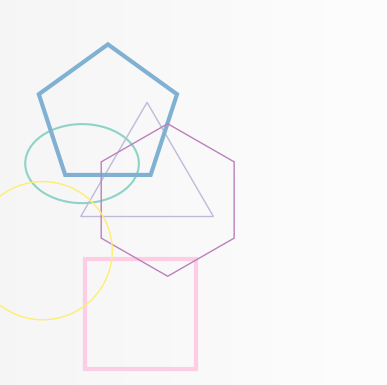[{"shape": "oval", "thickness": 1.5, "radius": 0.73, "center": [0.212, 0.575]}, {"shape": "triangle", "thickness": 1, "radius": 0.99, "center": [0.38, 0.536]}, {"shape": "pentagon", "thickness": 3, "radius": 0.94, "center": [0.278, 0.697]}, {"shape": "square", "thickness": 3, "radius": 0.71, "center": [0.362, 0.183]}, {"shape": "hexagon", "thickness": 1, "radius": 0.99, "center": [0.433, 0.481]}, {"shape": "circle", "thickness": 1, "radius": 0.9, "center": [0.11, 0.349]}]